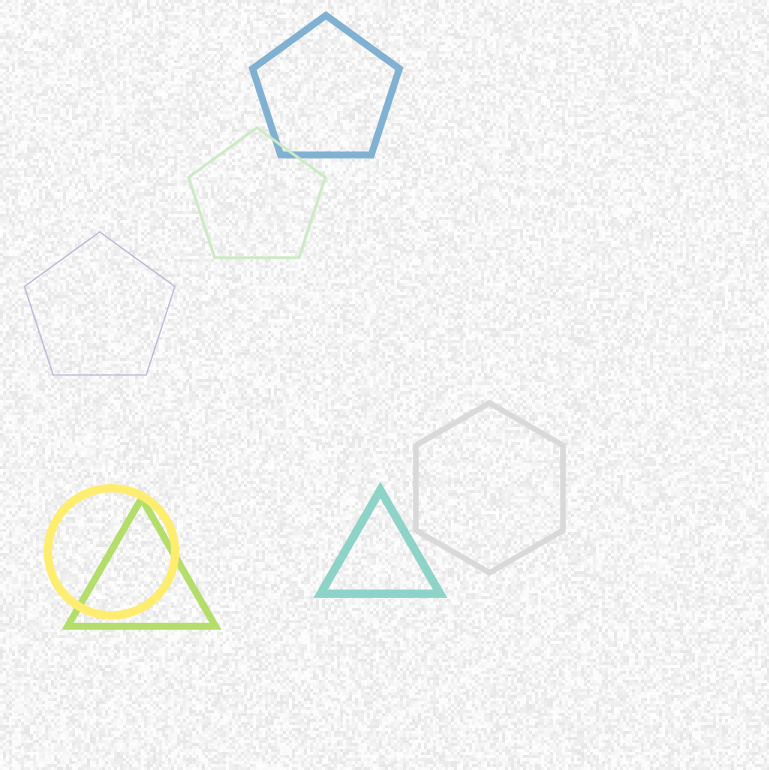[{"shape": "triangle", "thickness": 3, "radius": 0.45, "center": [0.494, 0.274]}, {"shape": "pentagon", "thickness": 0.5, "radius": 0.51, "center": [0.129, 0.596]}, {"shape": "pentagon", "thickness": 2.5, "radius": 0.5, "center": [0.423, 0.88]}, {"shape": "triangle", "thickness": 2.5, "radius": 0.55, "center": [0.184, 0.242]}, {"shape": "hexagon", "thickness": 2, "radius": 0.55, "center": [0.636, 0.366]}, {"shape": "pentagon", "thickness": 1, "radius": 0.47, "center": [0.334, 0.741]}, {"shape": "circle", "thickness": 3, "radius": 0.41, "center": [0.145, 0.283]}]